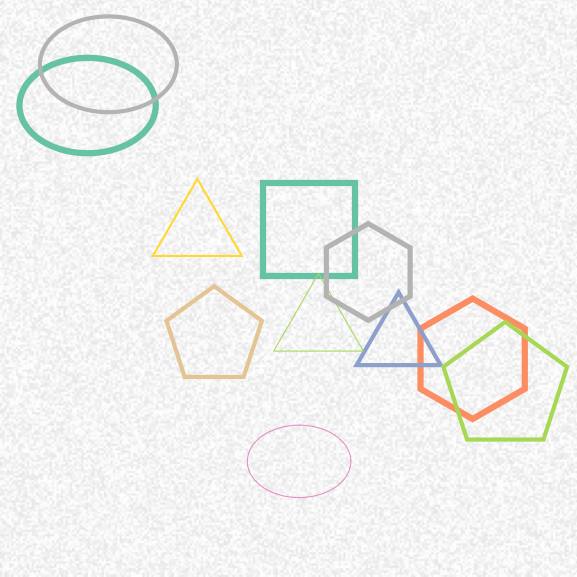[{"shape": "oval", "thickness": 3, "radius": 0.59, "center": [0.152, 0.816]}, {"shape": "square", "thickness": 3, "radius": 0.4, "center": [0.535, 0.602]}, {"shape": "hexagon", "thickness": 3, "radius": 0.52, "center": [0.818, 0.378]}, {"shape": "triangle", "thickness": 2, "radius": 0.42, "center": [0.69, 0.409]}, {"shape": "oval", "thickness": 0.5, "radius": 0.45, "center": [0.518, 0.2]}, {"shape": "triangle", "thickness": 0.5, "radius": 0.45, "center": [0.552, 0.436]}, {"shape": "pentagon", "thickness": 2, "radius": 0.56, "center": [0.875, 0.329]}, {"shape": "triangle", "thickness": 1, "radius": 0.44, "center": [0.342, 0.6]}, {"shape": "pentagon", "thickness": 2, "radius": 0.43, "center": [0.371, 0.417]}, {"shape": "oval", "thickness": 2, "radius": 0.59, "center": [0.188, 0.888]}, {"shape": "hexagon", "thickness": 2.5, "radius": 0.42, "center": [0.638, 0.528]}]